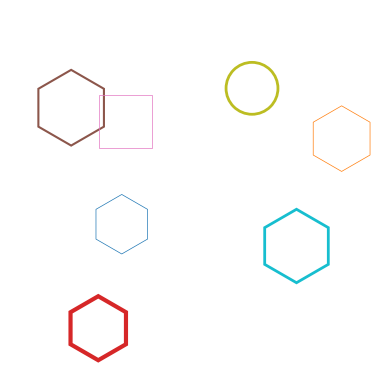[{"shape": "hexagon", "thickness": 0.5, "radius": 0.39, "center": [0.316, 0.418]}, {"shape": "hexagon", "thickness": 0.5, "radius": 0.43, "center": [0.887, 0.64]}, {"shape": "hexagon", "thickness": 3, "radius": 0.42, "center": [0.255, 0.147]}, {"shape": "hexagon", "thickness": 1.5, "radius": 0.49, "center": [0.185, 0.72]}, {"shape": "square", "thickness": 0.5, "radius": 0.34, "center": [0.326, 0.685]}, {"shape": "circle", "thickness": 2, "radius": 0.34, "center": [0.655, 0.771]}, {"shape": "hexagon", "thickness": 2, "radius": 0.48, "center": [0.77, 0.361]}]